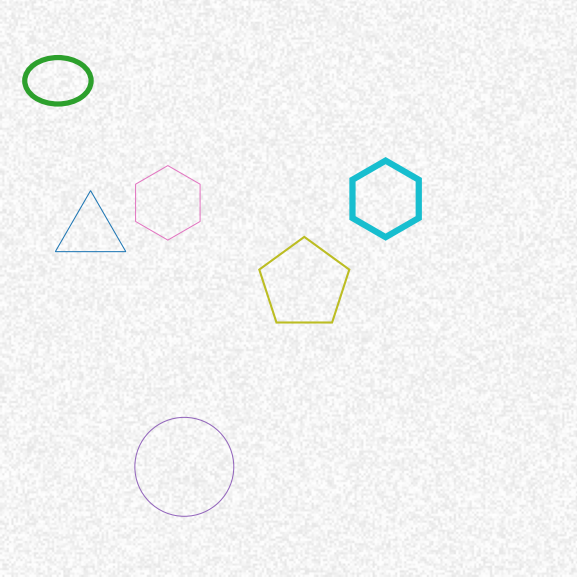[{"shape": "triangle", "thickness": 0.5, "radius": 0.35, "center": [0.157, 0.599]}, {"shape": "oval", "thickness": 2.5, "radius": 0.29, "center": [0.1, 0.859]}, {"shape": "circle", "thickness": 0.5, "radius": 0.43, "center": [0.319, 0.191]}, {"shape": "hexagon", "thickness": 0.5, "radius": 0.32, "center": [0.291, 0.648]}, {"shape": "pentagon", "thickness": 1, "radius": 0.41, "center": [0.527, 0.507]}, {"shape": "hexagon", "thickness": 3, "radius": 0.33, "center": [0.668, 0.655]}]